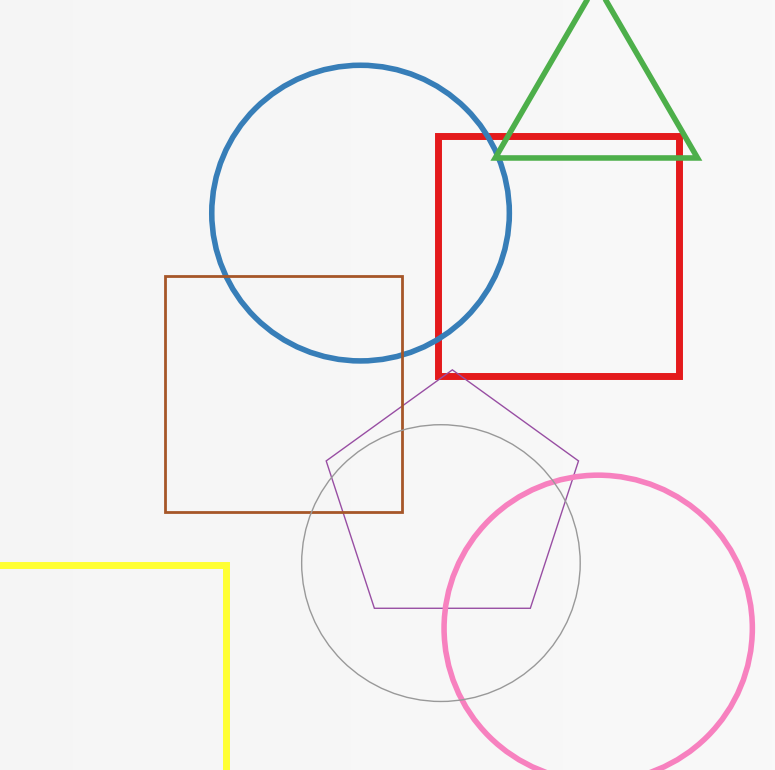[{"shape": "square", "thickness": 2.5, "radius": 0.78, "center": [0.721, 0.667]}, {"shape": "circle", "thickness": 2, "radius": 0.96, "center": [0.465, 0.723]}, {"shape": "triangle", "thickness": 2, "radius": 0.75, "center": [0.77, 0.87]}, {"shape": "pentagon", "thickness": 0.5, "radius": 0.86, "center": [0.584, 0.349]}, {"shape": "square", "thickness": 2.5, "radius": 0.8, "center": [0.132, 0.107]}, {"shape": "square", "thickness": 1, "radius": 0.76, "center": [0.366, 0.488]}, {"shape": "circle", "thickness": 2, "radius": 0.99, "center": [0.772, 0.184]}, {"shape": "circle", "thickness": 0.5, "radius": 0.9, "center": [0.569, 0.269]}]